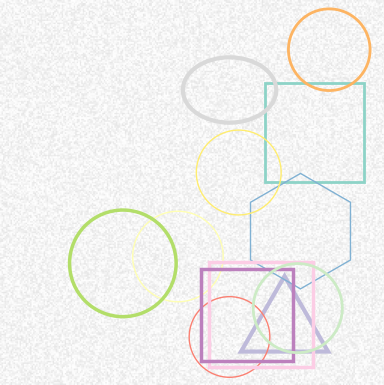[{"shape": "square", "thickness": 2, "radius": 0.64, "center": [0.816, 0.655]}, {"shape": "circle", "thickness": 1, "radius": 0.59, "center": [0.462, 0.334]}, {"shape": "triangle", "thickness": 3, "radius": 0.65, "center": [0.739, 0.152]}, {"shape": "circle", "thickness": 1, "radius": 0.52, "center": [0.596, 0.125]}, {"shape": "hexagon", "thickness": 1, "radius": 0.75, "center": [0.78, 0.4]}, {"shape": "circle", "thickness": 2, "radius": 0.53, "center": [0.855, 0.871]}, {"shape": "circle", "thickness": 2.5, "radius": 0.69, "center": [0.319, 0.316]}, {"shape": "square", "thickness": 2.5, "radius": 0.68, "center": [0.677, 0.183]}, {"shape": "oval", "thickness": 3, "radius": 0.61, "center": [0.596, 0.766]}, {"shape": "square", "thickness": 2.5, "radius": 0.6, "center": [0.641, 0.182]}, {"shape": "circle", "thickness": 2, "radius": 0.58, "center": [0.773, 0.2]}, {"shape": "circle", "thickness": 1, "radius": 0.55, "center": [0.62, 0.552]}]